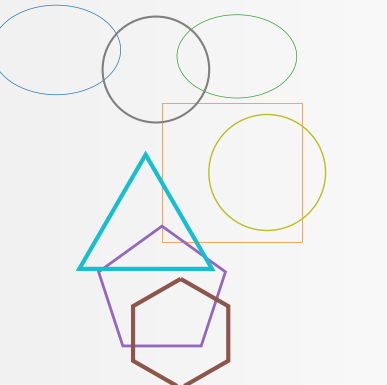[{"shape": "oval", "thickness": 0.5, "radius": 0.83, "center": [0.145, 0.87]}, {"shape": "square", "thickness": 0.5, "radius": 0.9, "center": [0.599, 0.553]}, {"shape": "oval", "thickness": 0.5, "radius": 0.77, "center": [0.611, 0.854]}, {"shape": "pentagon", "thickness": 2, "radius": 0.86, "center": [0.418, 0.241]}, {"shape": "hexagon", "thickness": 3, "radius": 0.71, "center": [0.466, 0.134]}, {"shape": "circle", "thickness": 1.5, "radius": 0.69, "center": [0.402, 0.819]}, {"shape": "circle", "thickness": 1, "radius": 0.75, "center": [0.69, 0.552]}, {"shape": "triangle", "thickness": 3, "radius": 0.99, "center": [0.376, 0.4]}]